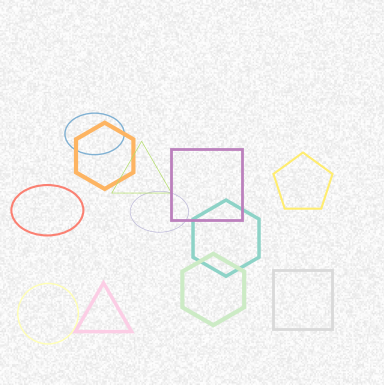[{"shape": "hexagon", "thickness": 2.5, "radius": 0.49, "center": [0.587, 0.381]}, {"shape": "circle", "thickness": 1, "radius": 0.39, "center": [0.125, 0.185]}, {"shape": "oval", "thickness": 0.5, "radius": 0.38, "center": [0.414, 0.45]}, {"shape": "oval", "thickness": 1.5, "radius": 0.47, "center": [0.123, 0.454]}, {"shape": "oval", "thickness": 1, "radius": 0.39, "center": [0.246, 0.652]}, {"shape": "hexagon", "thickness": 3, "radius": 0.43, "center": [0.272, 0.595]}, {"shape": "triangle", "thickness": 0.5, "radius": 0.45, "center": [0.368, 0.543]}, {"shape": "triangle", "thickness": 2.5, "radius": 0.42, "center": [0.269, 0.181]}, {"shape": "square", "thickness": 2, "radius": 0.39, "center": [0.786, 0.222]}, {"shape": "square", "thickness": 2, "radius": 0.46, "center": [0.536, 0.521]}, {"shape": "hexagon", "thickness": 3, "radius": 0.46, "center": [0.554, 0.248]}, {"shape": "pentagon", "thickness": 1.5, "radius": 0.4, "center": [0.787, 0.523]}]